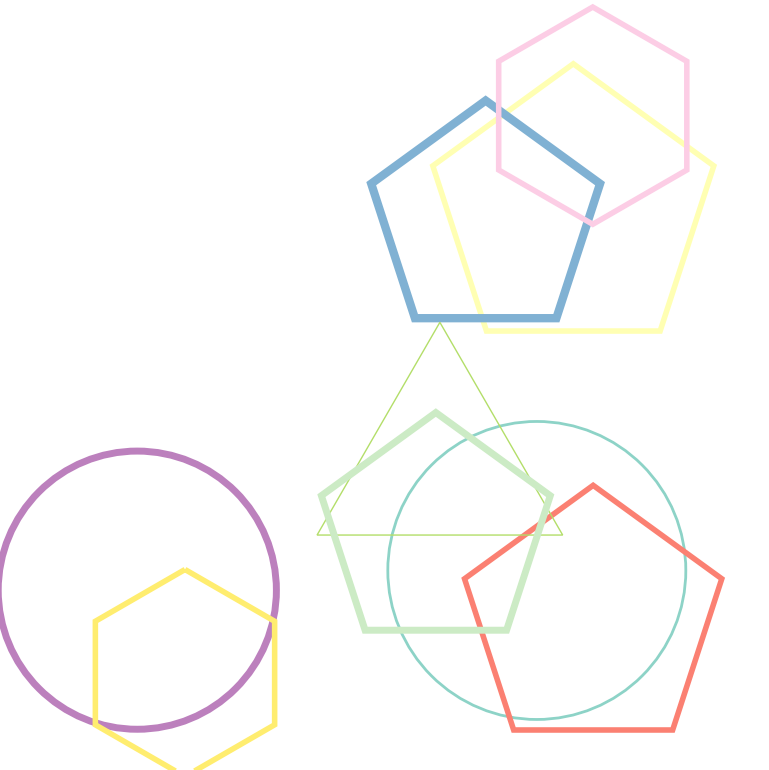[{"shape": "circle", "thickness": 1, "radius": 0.97, "center": [0.697, 0.259]}, {"shape": "pentagon", "thickness": 2, "radius": 0.96, "center": [0.745, 0.725]}, {"shape": "pentagon", "thickness": 2, "radius": 0.88, "center": [0.77, 0.194]}, {"shape": "pentagon", "thickness": 3, "radius": 0.78, "center": [0.631, 0.713]}, {"shape": "triangle", "thickness": 0.5, "radius": 0.92, "center": [0.571, 0.397]}, {"shape": "hexagon", "thickness": 2, "radius": 0.71, "center": [0.77, 0.85]}, {"shape": "circle", "thickness": 2.5, "radius": 0.9, "center": [0.178, 0.234]}, {"shape": "pentagon", "thickness": 2.5, "radius": 0.78, "center": [0.566, 0.308]}, {"shape": "hexagon", "thickness": 2, "radius": 0.67, "center": [0.24, 0.126]}]